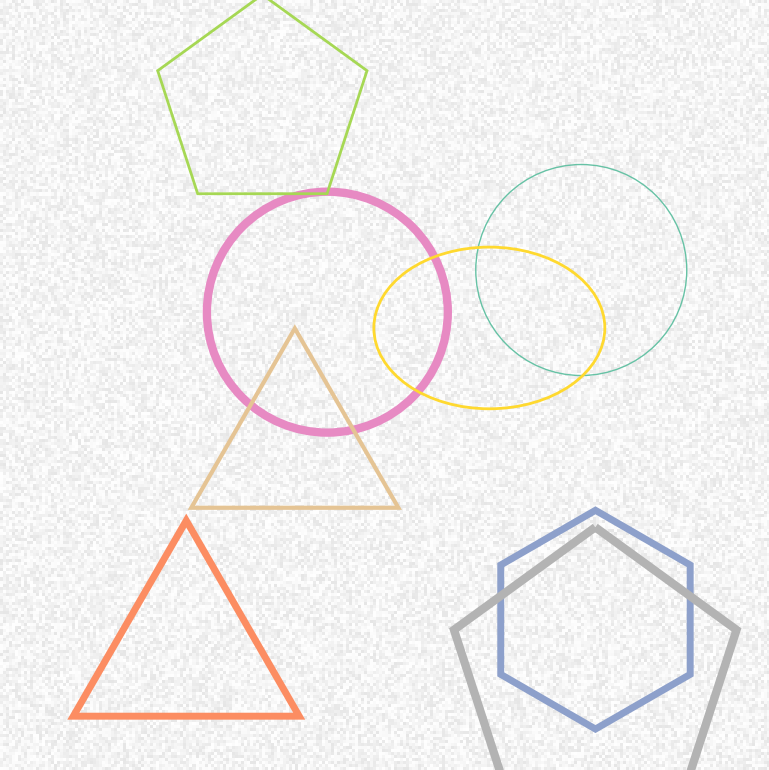[{"shape": "circle", "thickness": 0.5, "radius": 0.69, "center": [0.755, 0.649]}, {"shape": "triangle", "thickness": 2.5, "radius": 0.85, "center": [0.242, 0.155]}, {"shape": "hexagon", "thickness": 2.5, "radius": 0.71, "center": [0.773, 0.195]}, {"shape": "circle", "thickness": 3, "radius": 0.78, "center": [0.425, 0.595]}, {"shape": "pentagon", "thickness": 1, "radius": 0.71, "center": [0.341, 0.864]}, {"shape": "oval", "thickness": 1, "radius": 0.75, "center": [0.636, 0.574]}, {"shape": "triangle", "thickness": 1.5, "radius": 0.78, "center": [0.383, 0.418]}, {"shape": "pentagon", "thickness": 3, "radius": 0.96, "center": [0.773, 0.122]}]